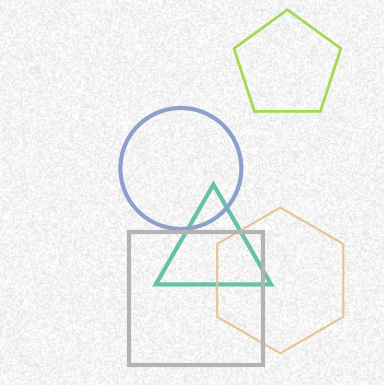[{"shape": "triangle", "thickness": 3, "radius": 0.87, "center": [0.554, 0.348]}, {"shape": "circle", "thickness": 3, "radius": 0.79, "center": [0.47, 0.563]}, {"shape": "pentagon", "thickness": 2, "radius": 0.73, "center": [0.747, 0.829]}, {"shape": "hexagon", "thickness": 1.5, "radius": 0.95, "center": [0.728, 0.272]}, {"shape": "square", "thickness": 3, "radius": 0.87, "center": [0.509, 0.225]}]